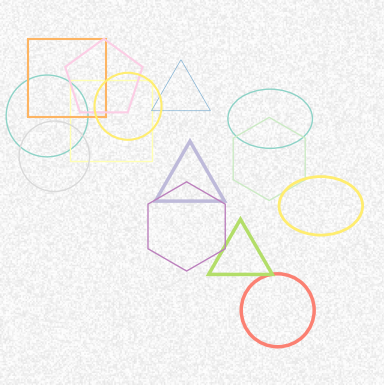[{"shape": "circle", "thickness": 1, "radius": 0.53, "center": [0.122, 0.699]}, {"shape": "oval", "thickness": 1, "radius": 0.55, "center": [0.702, 0.692]}, {"shape": "square", "thickness": 1, "radius": 0.53, "center": [0.288, 0.686]}, {"shape": "triangle", "thickness": 2.5, "radius": 0.52, "center": [0.493, 0.53]}, {"shape": "circle", "thickness": 2.5, "radius": 0.47, "center": [0.721, 0.194]}, {"shape": "triangle", "thickness": 0.5, "radius": 0.44, "center": [0.47, 0.757]}, {"shape": "square", "thickness": 1.5, "radius": 0.51, "center": [0.175, 0.798]}, {"shape": "triangle", "thickness": 2.5, "radius": 0.48, "center": [0.625, 0.335]}, {"shape": "pentagon", "thickness": 1.5, "radius": 0.53, "center": [0.27, 0.794]}, {"shape": "circle", "thickness": 1, "radius": 0.46, "center": [0.141, 0.594]}, {"shape": "hexagon", "thickness": 1, "radius": 0.58, "center": [0.485, 0.412]}, {"shape": "hexagon", "thickness": 1, "radius": 0.54, "center": [0.699, 0.587]}, {"shape": "oval", "thickness": 2, "radius": 0.54, "center": [0.833, 0.465]}, {"shape": "circle", "thickness": 1.5, "radius": 0.44, "center": [0.333, 0.724]}]